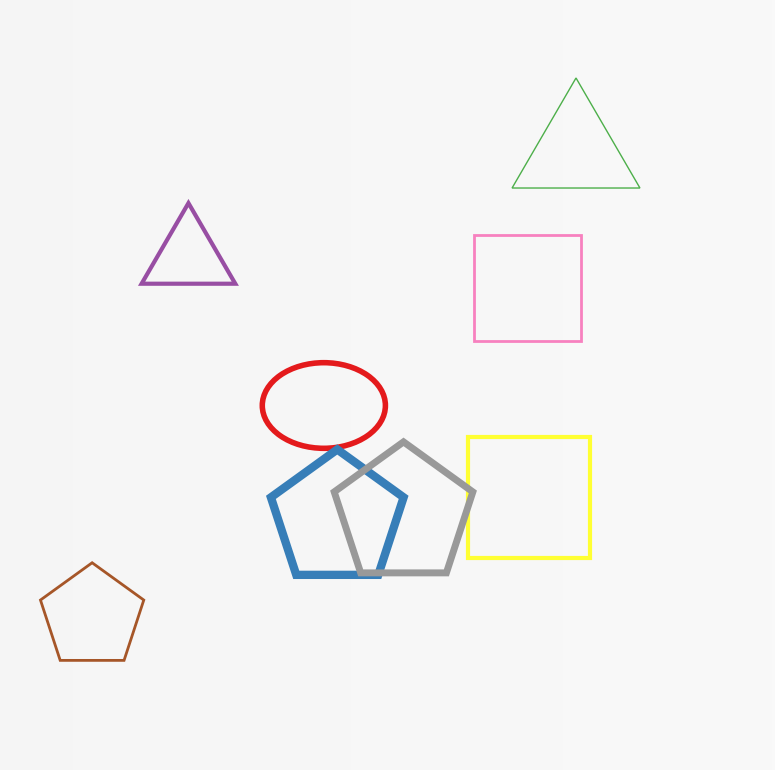[{"shape": "oval", "thickness": 2, "radius": 0.4, "center": [0.418, 0.473]}, {"shape": "pentagon", "thickness": 3, "radius": 0.45, "center": [0.435, 0.326]}, {"shape": "triangle", "thickness": 0.5, "radius": 0.48, "center": [0.743, 0.803]}, {"shape": "triangle", "thickness": 1.5, "radius": 0.35, "center": [0.243, 0.666]}, {"shape": "square", "thickness": 1.5, "radius": 0.39, "center": [0.683, 0.354]}, {"shape": "pentagon", "thickness": 1, "radius": 0.35, "center": [0.119, 0.199]}, {"shape": "square", "thickness": 1, "radius": 0.35, "center": [0.681, 0.626]}, {"shape": "pentagon", "thickness": 2.5, "radius": 0.47, "center": [0.521, 0.332]}]